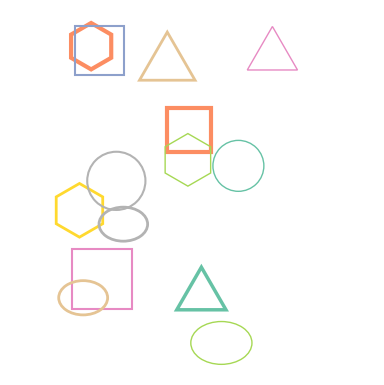[{"shape": "triangle", "thickness": 2.5, "radius": 0.37, "center": [0.523, 0.232]}, {"shape": "circle", "thickness": 1, "radius": 0.33, "center": [0.619, 0.569]}, {"shape": "hexagon", "thickness": 3, "radius": 0.3, "center": [0.237, 0.88]}, {"shape": "square", "thickness": 3, "radius": 0.29, "center": [0.49, 0.662]}, {"shape": "square", "thickness": 1.5, "radius": 0.32, "center": [0.258, 0.869]}, {"shape": "triangle", "thickness": 1, "radius": 0.38, "center": [0.708, 0.856]}, {"shape": "square", "thickness": 1.5, "radius": 0.39, "center": [0.264, 0.276]}, {"shape": "hexagon", "thickness": 1, "radius": 0.34, "center": [0.488, 0.585]}, {"shape": "oval", "thickness": 1, "radius": 0.4, "center": [0.575, 0.109]}, {"shape": "hexagon", "thickness": 2, "radius": 0.35, "center": [0.206, 0.454]}, {"shape": "oval", "thickness": 2, "radius": 0.32, "center": [0.216, 0.227]}, {"shape": "triangle", "thickness": 2, "radius": 0.42, "center": [0.434, 0.833]}, {"shape": "circle", "thickness": 1.5, "radius": 0.38, "center": [0.302, 0.53]}, {"shape": "oval", "thickness": 2, "radius": 0.32, "center": [0.32, 0.418]}]